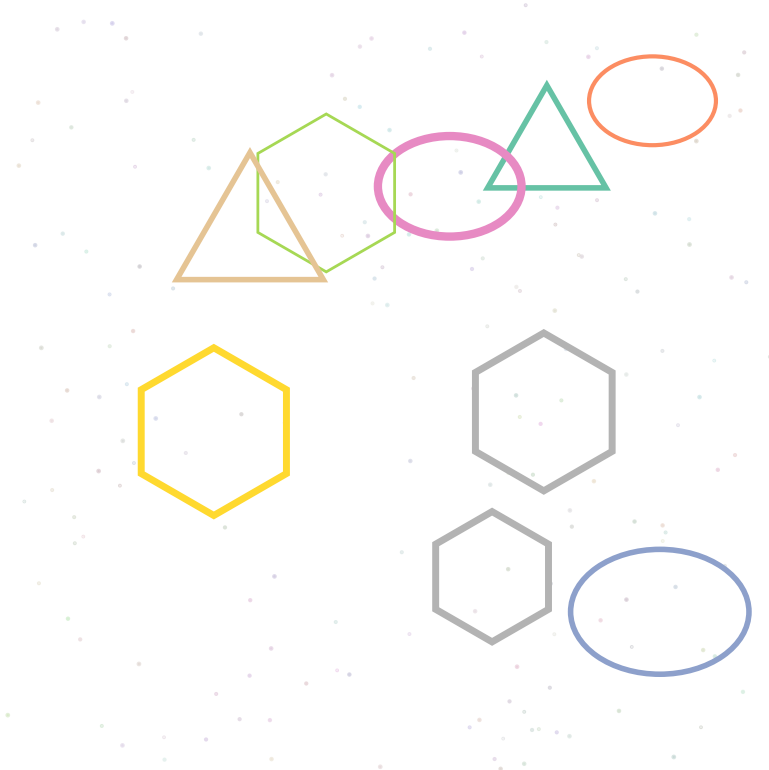[{"shape": "triangle", "thickness": 2, "radius": 0.44, "center": [0.71, 0.8]}, {"shape": "oval", "thickness": 1.5, "radius": 0.41, "center": [0.847, 0.869]}, {"shape": "oval", "thickness": 2, "radius": 0.58, "center": [0.857, 0.205]}, {"shape": "oval", "thickness": 3, "radius": 0.47, "center": [0.584, 0.758]}, {"shape": "hexagon", "thickness": 1, "radius": 0.51, "center": [0.424, 0.749]}, {"shape": "hexagon", "thickness": 2.5, "radius": 0.54, "center": [0.278, 0.439]}, {"shape": "triangle", "thickness": 2, "radius": 0.55, "center": [0.325, 0.692]}, {"shape": "hexagon", "thickness": 2.5, "radius": 0.42, "center": [0.639, 0.251]}, {"shape": "hexagon", "thickness": 2.5, "radius": 0.51, "center": [0.706, 0.465]}]